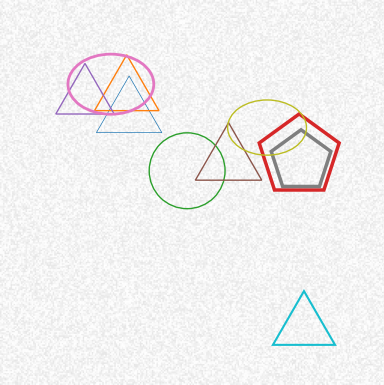[{"shape": "triangle", "thickness": 0.5, "radius": 0.49, "center": [0.335, 0.705]}, {"shape": "triangle", "thickness": 1, "radius": 0.48, "center": [0.329, 0.761]}, {"shape": "circle", "thickness": 1, "radius": 0.49, "center": [0.486, 0.556]}, {"shape": "pentagon", "thickness": 2.5, "radius": 0.55, "center": [0.777, 0.595]}, {"shape": "triangle", "thickness": 1, "radius": 0.44, "center": [0.221, 0.748]}, {"shape": "triangle", "thickness": 1, "radius": 0.5, "center": [0.594, 0.582]}, {"shape": "oval", "thickness": 2, "radius": 0.56, "center": [0.288, 0.781]}, {"shape": "pentagon", "thickness": 2.5, "radius": 0.41, "center": [0.782, 0.582]}, {"shape": "oval", "thickness": 1, "radius": 0.51, "center": [0.694, 0.669]}, {"shape": "triangle", "thickness": 1.5, "radius": 0.47, "center": [0.79, 0.151]}]